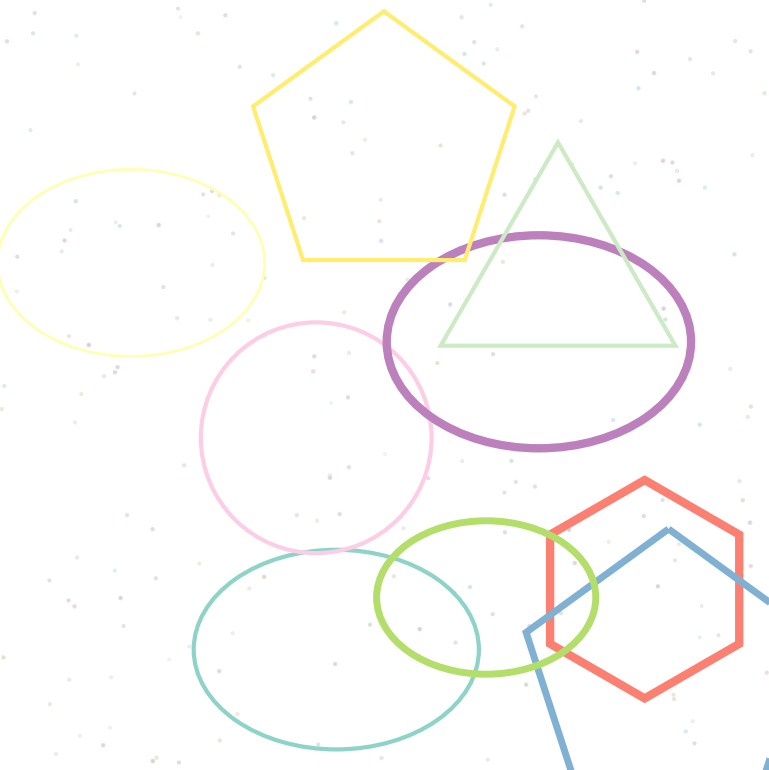[{"shape": "oval", "thickness": 1.5, "radius": 0.93, "center": [0.437, 0.156]}, {"shape": "oval", "thickness": 1, "radius": 0.87, "center": [0.17, 0.659]}, {"shape": "hexagon", "thickness": 3, "radius": 0.71, "center": [0.837, 0.235]}, {"shape": "pentagon", "thickness": 2.5, "radius": 0.97, "center": [0.868, 0.119]}, {"shape": "oval", "thickness": 2.5, "radius": 0.71, "center": [0.631, 0.224]}, {"shape": "circle", "thickness": 1.5, "radius": 0.75, "center": [0.411, 0.432]}, {"shape": "oval", "thickness": 3, "radius": 0.99, "center": [0.7, 0.556]}, {"shape": "triangle", "thickness": 1.5, "radius": 0.88, "center": [0.725, 0.639]}, {"shape": "pentagon", "thickness": 1.5, "radius": 0.89, "center": [0.499, 0.807]}]